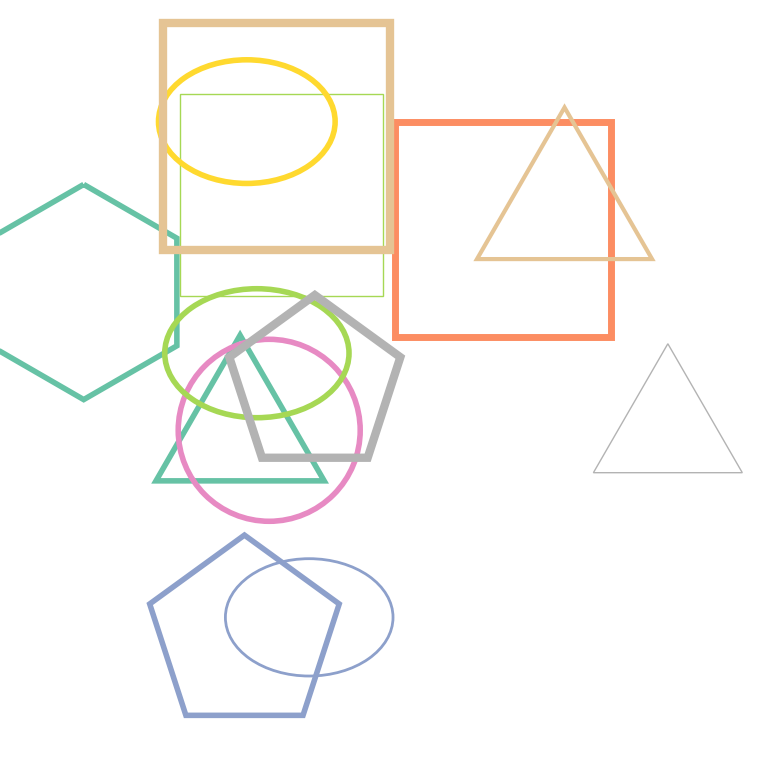[{"shape": "hexagon", "thickness": 2, "radius": 0.7, "center": [0.109, 0.621]}, {"shape": "triangle", "thickness": 2, "radius": 0.63, "center": [0.312, 0.439]}, {"shape": "square", "thickness": 2.5, "radius": 0.7, "center": [0.653, 0.702]}, {"shape": "oval", "thickness": 1, "radius": 0.54, "center": [0.402, 0.198]}, {"shape": "pentagon", "thickness": 2, "radius": 0.65, "center": [0.317, 0.176]}, {"shape": "circle", "thickness": 2, "radius": 0.59, "center": [0.35, 0.441]}, {"shape": "oval", "thickness": 2, "radius": 0.6, "center": [0.334, 0.541]}, {"shape": "square", "thickness": 0.5, "radius": 0.66, "center": [0.365, 0.747]}, {"shape": "oval", "thickness": 2, "radius": 0.57, "center": [0.321, 0.842]}, {"shape": "triangle", "thickness": 1.5, "radius": 0.66, "center": [0.733, 0.729]}, {"shape": "square", "thickness": 3, "radius": 0.74, "center": [0.359, 0.823]}, {"shape": "triangle", "thickness": 0.5, "radius": 0.56, "center": [0.867, 0.442]}, {"shape": "pentagon", "thickness": 3, "radius": 0.58, "center": [0.409, 0.5]}]